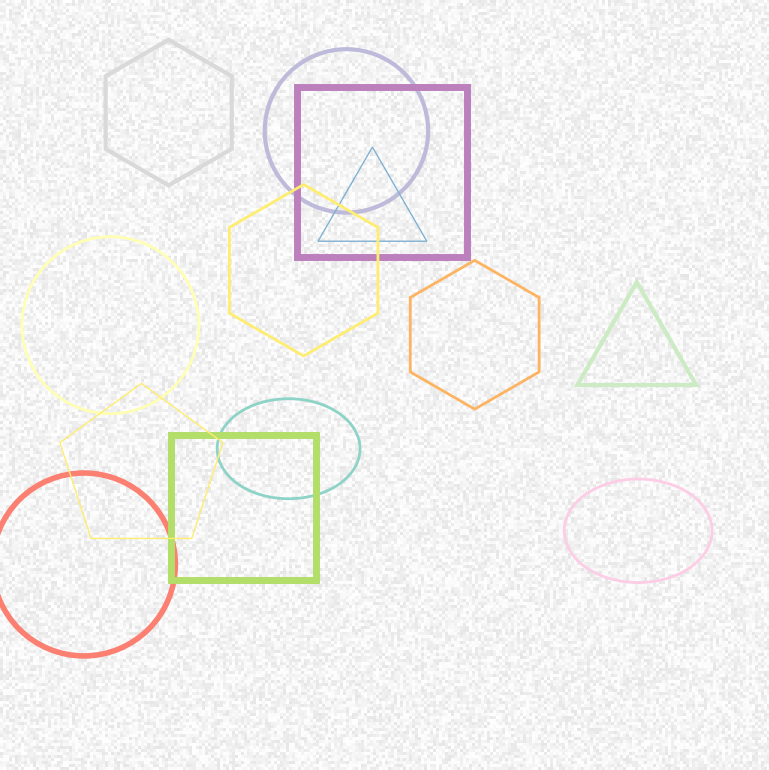[{"shape": "oval", "thickness": 1, "radius": 0.46, "center": [0.375, 0.417]}, {"shape": "circle", "thickness": 1, "radius": 0.57, "center": [0.143, 0.578]}, {"shape": "circle", "thickness": 1.5, "radius": 0.53, "center": [0.45, 0.83]}, {"shape": "circle", "thickness": 2, "radius": 0.59, "center": [0.109, 0.267]}, {"shape": "triangle", "thickness": 0.5, "radius": 0.41, "center": [0.484, 0.727]}, {"shape": "hexagon", "thickness": 1, "radius": 0.48, "center": [0.616, 0.565]}, {"shape": "square", "thickness": 2.5, "radius": 0.47, "center": [0.316, 0.341]}, {"shape": "oval", "thickness": 1, "radius": 0.48, "center": [0.829, 0.311]}, {"shape": "hexagon", "thickness": 1.5, "radius": 0.47, "center": [0.219, 0.854]}, {"shape": "square", "thickness": 2.5, "radius": 0.55, "center": [0.496, 0.777]}, {"shape": "triangle", "thickness": 1.5, "radius": 0.45, "center": [0.827, 0.544]}, {"shape": "pentagon", "thickness": 0.5, "radius": 0.56, "center": [0.184, 0.391]}, {"shape": "hexagon", "thickness": 1, "radius": 0.56, "center": [0.394, 0.649]}]